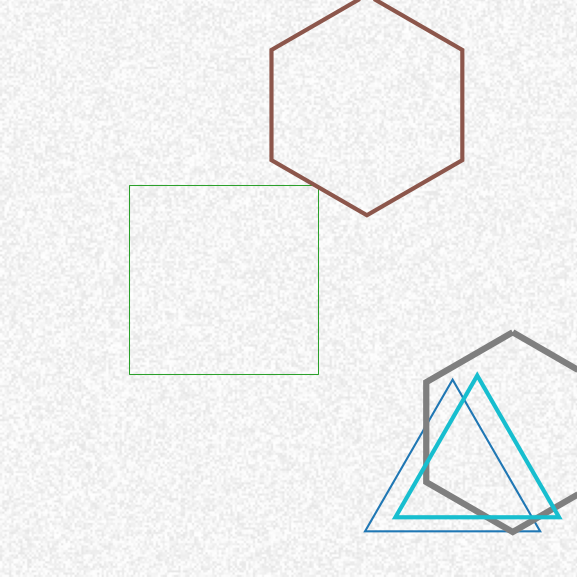[{"shape": "triangle", "thickness": 1, "radius": 0.88, "center": [0.784, 0.167]}, {"shape": "square", "thickness": 0.5, "radius": 0.82, "center": [0.387, 0.516]}, {"shape": "hexagon", "thickness": 2, "radius": 0.95, "center": [0.635, 0.817]}, {"shape": "hexagon", "thickness": 3, "radius": 0.86, "center": [0.888, 0.251]}, {"shape": "triangle", "thickness": 2, "radius": 0.82, "center": [0.826, 0.185]}]